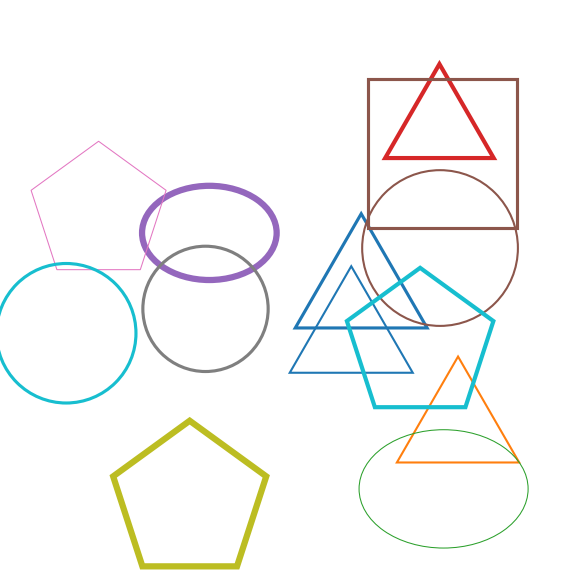[{"shape": "triangle", "thickness": 1, "radius": 0.61, "center": [0.608, 0.415]}, {"shape": "triangle", "thickness": 1.5, "radius": 0.66, "center": [0.625, 0.497]}, {"shape": "triangle", "thickness": 1, "radius": 0.61, "center": [0.793, 0.259]}, {"shape": "oval", "thickness": 0.5, "radius": 0.73, "center": [0.768, 0.153]}, {"shape": "triangle", "thickness": 2, "radius": 0.54, "center": [0.761, 0.78]}, {"shape": "oval", "thickness": 3, "radius": 0.58, "center": [0.363, 0.596]}, {"shape": "square", "thickness": 1.5, "radius": 0.65, "center": [0.766, 0.734]}, {"shape": "circle", "thickness": 1, "radius": 0.67, "center": [0.762, 0.57]}, {"shape": "pentagon", "thickness": 0.5, "radius": 0.61, "center": [0.171, 0.632]}, {"shape": "circle", "thickness": 1.5, "radius": 0.54, "center": [0.356, 0.464]}, {"shape": "pentagon", "thickness": 3, "radius": 0.7, "center": [0.328, 0.131]}, {"shape": "pentagon", "thickness": 2, "radius": 0.67, "center": [0.728, 0.402]}, {"shape": "circle", "thickness": 1.5, "radius": 0.6, "center": [0.115, 0.422]}]